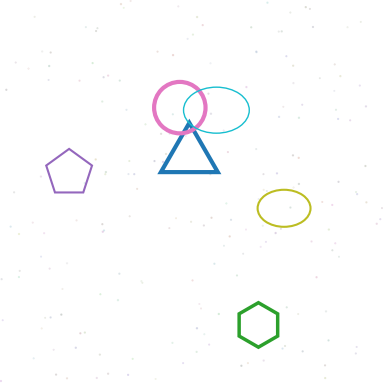[{"shape": "triangle", "thickness": 3, "radius": 0.43, "center": [0.492, 0.596]}, {"shape": "hexagon", "thickness": 2.5, "radius": 0.29, "center": [0.671, 0.156]}, {"shape": "pentagon", "thickness": 1.5, "radius": 0.31, "center": [0.18, 0.551]}, {"shape": "circle", "thickness": 3, "radius": 0.33, "center": [0.467, 0.72]}, {"shape": "oval", "thickness": 1.5, "radius": 0.34, "center": [0.738, 0.459]}, {"shape": "oval", "thickness": 1, "radius": 0.43, "center": [0.562, 0.714]}]